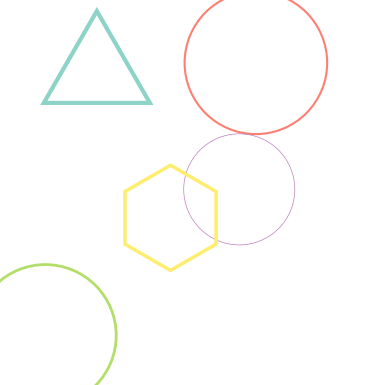[{"shape": "triangle", "thickness": 3, "radius": 0.8, "center": [0.252, 0.812]}, {"shape": "circle", "thickness": 1.5, "radius": 0.93, "center": [0.665, 0.837]}, {"shape": "circle", "thickness": 2, "radius": 0.92, "center": [0.118, 0.129]}, {"shape": "circle", "thickness": 0.5, "radius": 0.72, "center": [0.621, 0.508]}, {"shape": "hexagon", "thickness": 2.5, "radius": 0.68, "center": [0.443, 0.434]}]